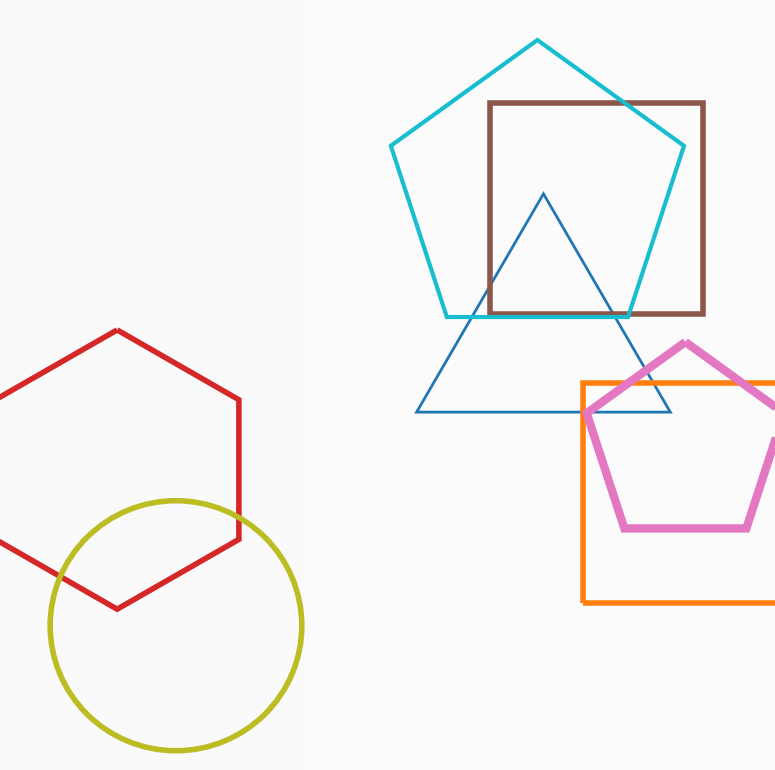[{"shape": "triangle", "thickness": 1, "radius": 0.95, "center": [0.701, 0.559]}, {"shape": "square", "thickness": 2, "radius": 0.71, "center": [0.895, 0.359]}, {"shape": "hexagon", "thickness": 2, "radius": 0.91, "center": [0.151, 0.39]}, {"shape": "square", "thickness": 2, "radius": 0.69, "center": [0.77, 0.729]}, {"shape": "pentagon", "thickness": 3, "radius": 0.67, "center": [0.884, 0.422]}, {"shape": "circle", "thickness": 2, "radius": 0.81, "center": [0.227, 0.187]}, {"shape": "pentagon", "thickness": 1.5, "radius": 0.99, "center": [0.693, 0.749]}]